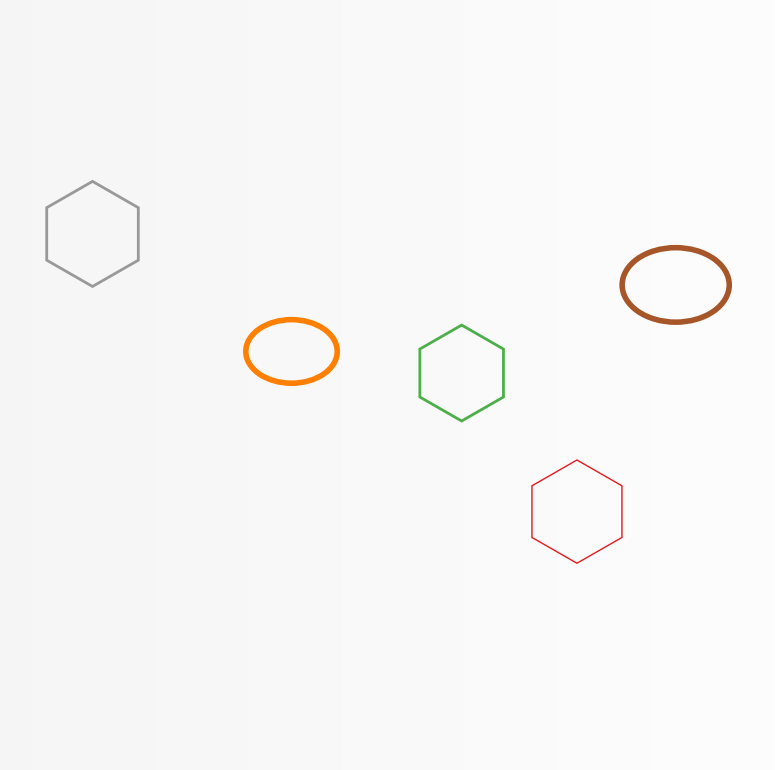[{"shape": "hexagon", "thickness": 0.5, "radius": 0.34, "center": [0.744, 0.336]}, {"shape": "hexagon", "thickness": 1, "radius": 0.31, "center": [0.596, 0.516]}, {"shape": "oval", "thickness": 2, "radius": 0.29, "center": [0.376, 0.544]}, {"shape": "oval", "thickness": 2, "radius": 0.35, "center": [0.872, 0.63]}, {"shape": "hexagon", "thickness": 1, "radius": 0.34, "center": [0.119, 0.696]}]